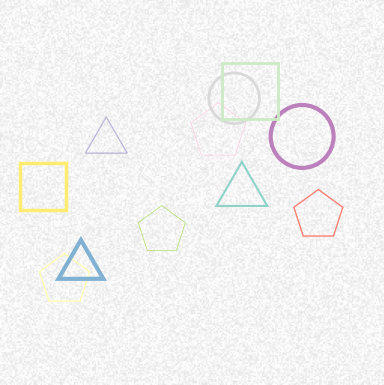[{"shape": "triangle", "thickness": 1.5, "radius": 0.38, "center": [0.628, 0.503]}, {"shape": "pentagon", "thickness": 1, "radius": 0.34, "center": [0.168, 0.273]}, {"shape": "triangle", "thickness": 1, "radius": 0.31, "center": [0.276, 0.634]}, {"shape": "pentagon", "thickness": 1, "radius": 0.33, "center": [0.827, 0.441]}, {"shape": "triangle", "thickness": 3, "radius": 0.34, "center": [0.21, 0.309]}, {"shape": "pentagon", "thickness": 0.5, "radius": 0.32, "center": [0.42, 0.402]}, {"shape": "pentagon", "thickness": 0.5, "radius": 0.38, "center": [0.567, 0.658]}, {"shape": "circle", "thickness": 2, "radius": 0.33, "center": [0.608, 0.745]}, {"shape": "circle", "thickness": 3, "radius": 0.41, "center": [0.785, 0.646]}, {"shape": "square", "thickness": 2, "radius": 0.36, "center": [0.649, 0.764]}, {"shape": "square", "thickness": 2.5, "radius": 0.3, "center": [0.112, 0.515]}]